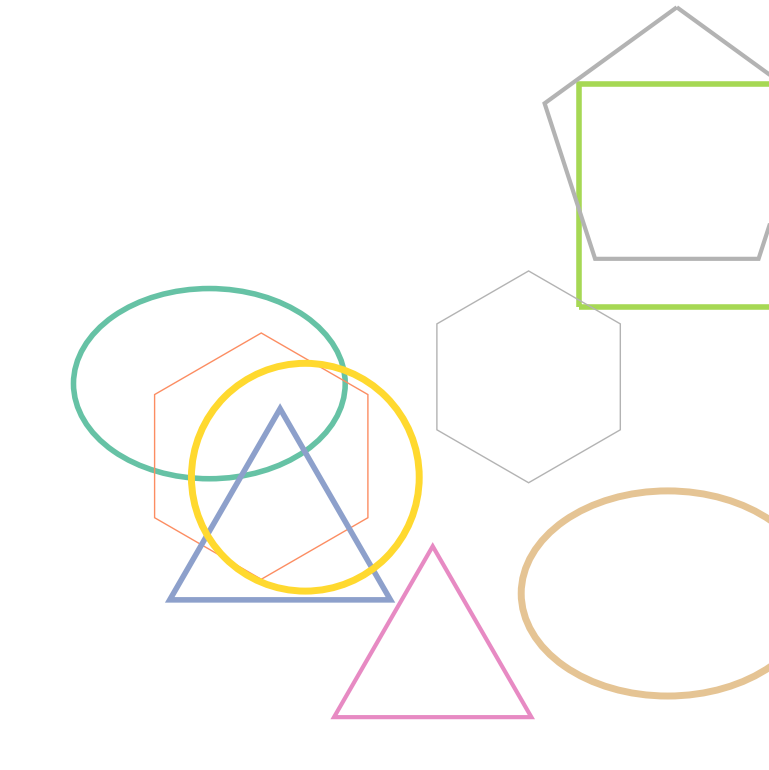[{"shape": "oval", "thickness": 2, "radius": 0.88, "center": [0.272, 0.502]}, {"shape": "hexagon", "thickness": 0.5, "radius": 0.8, "center": [0.339, 0.408]}, {"shape": "triangle", "thickness": 2, "radius": 0.83, "center": [0.364, 0.304]}, {"shape": "triangle", "thickness": 1.5, "radius": 0.74, "center": [0.562, 0.143]}, {"shape": "square", "thickness": 2, "radius": 0.72, "center": [0.897, 0.746]}, {"shape": "circle", "thickness": 2.5, "radius": 0.74, "center": [0.397, 0.38]}, {"shape": "oval", "thickness": 2.5, "radius": 0.95, "center": [0.867, 0.229]}, {"shape": "pentagon", "thickness": 1.5, "radius": 0.9, "center": [0.879, 0.81]}, {"shape": "hexagon", "thickness": 0.5, "radius": 0.69, "center": [0.686, 0.511]}]